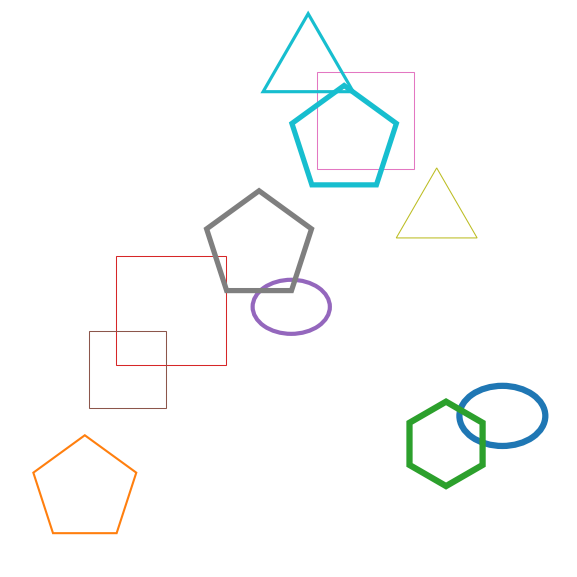[{"shape": "oval", "thickness": 3, "radius": 0.37, "center": [0.87, 0.279]}, {"shape": "pentagon", "thickness": 1, "radius": 0.47, "center": [0.147, 0.152]}, {"shape": "hexagon", "thickness": 3, "radius": 0.37, "center": [0.772, 0.231]}, {"shape": "square", "thickness": 0.5, "radius": 0.47, "center": [0.296, 0.462]}, {"shape": "oval", "thickness": 2, "radius": 0.33, "center": [0.504, 0.468]}, {"shape": "square", "thickness": 0.5, "radius": 0.33, "center": [0.221, 0.359]}, {"shape": "square", "thickness": 0.5, "radius": 0.42, "center": [0.632, 0.791]}, {"shape": "pentagon", "thickness": 2.5, "radius": 0.48, "center": [0.449, 0.573]}, {"shape": "triangle", "thickness": 0.5, "radius": 0.4, "center": [0.756, 0.628]}, {"shape": "triangle", "thickness": 1.5, "radius": 0.45, "center": [0.534, 0.885]}, {"shape": "pentagon", "thickness": 2.5, "radius": 0.48, "center": [0.596, 0.756]}]